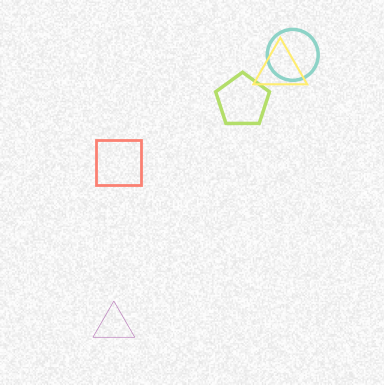[{"shape": "circle", "thickness": 2.5, "radius": 0.33, "center": [0.76, 0.858]}, {"shape": "square", "thickness": 2, "radius": 0.29, "center": [0.308, 0.578]}, {"shape": "pentagon", "thickness": 2.5, "radius": 0.37, "center": [0.63, 0.739]}, {"shape": "triangle", "thickness": 0.5, "radius": 0.31, "center": [0.296, 0.155]}, {"shape": "triangle", "thickness": 1.5, "radius": 0.4, "center": [0.728, 0.821]}]